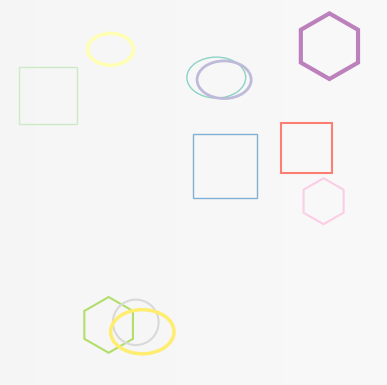[{"shape": "oval", "thickness": 1, "radius": 0.38, "center": [0.558, 0.799]}, {"shape": "oval", "thickness": 2.5, "radius": 0.29, "center": [0.285, 0.872]}, {"shape": "oval", "thickness": 2, "radius": 0.35, "center": [0.578, 0.793]}, {"shape": "square", "thickness": 1.5, "radius": 0.33, "center": [0.791, 0.616]}, {"shape": "square", "thickness": 1, "radius": 0.41, "center": [0.581, 0.569]}, {"shape": "hexagon", "thickness": 1.5, "radius": 0.36, "center": [0.28, 0.156]}, {"shape": "hexagon", "thickness": 1.5, "radius": 0.3, "center": [0.835, 0.477]}, {"shape": "circle", "thickness": 1.5, "radius": 0.29, "center": [0.35, 0.163]}, {"shape": "hexagon", "thickness": 3, "radius": 0.43, "center": [0.85, 0.88]}, {"shape": "square", "thickness": 1, "radius": 0.37, "center": [0.124, 0.752]}, {"shape": "oval", "thickness": 2.5, "radius": 0.41, "center": [0.367, 0.138]}]